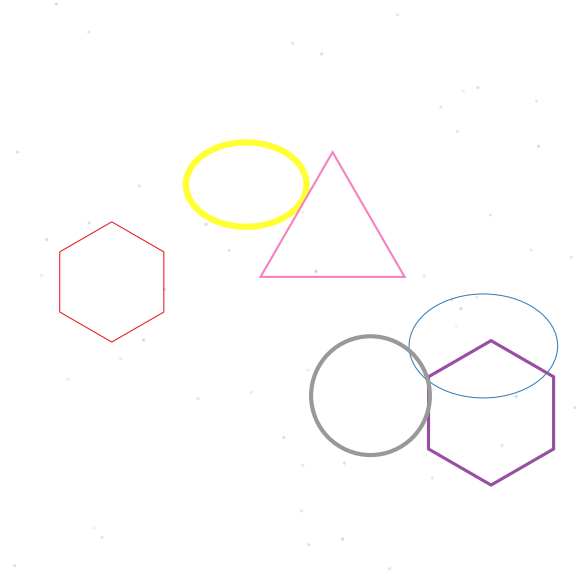[{"shape": "hexagon", "thickness": 0.5, "radius": 0.52, "center": [0.194, 0.511]}, {"shape": "oval", "thickness": 0.5, "radius": 0.64, "center": [0.837, 0.4]}, {"shape": "hexagon", "thickness": 1.5, "radius": 0.63, "center": [0.85, 0.284]}, {"shape": "oval", "thickness": 3, "radius": 0.52, "center": [0.426, 0.679]}, {"shape": "triangle", "thickness": 1, "radius": 0.72, "center": [0.576, 0.592]}, {"shape": "circle", "thickness": 2, "radius": 0.51, "center": [0.642, 0.314]}]